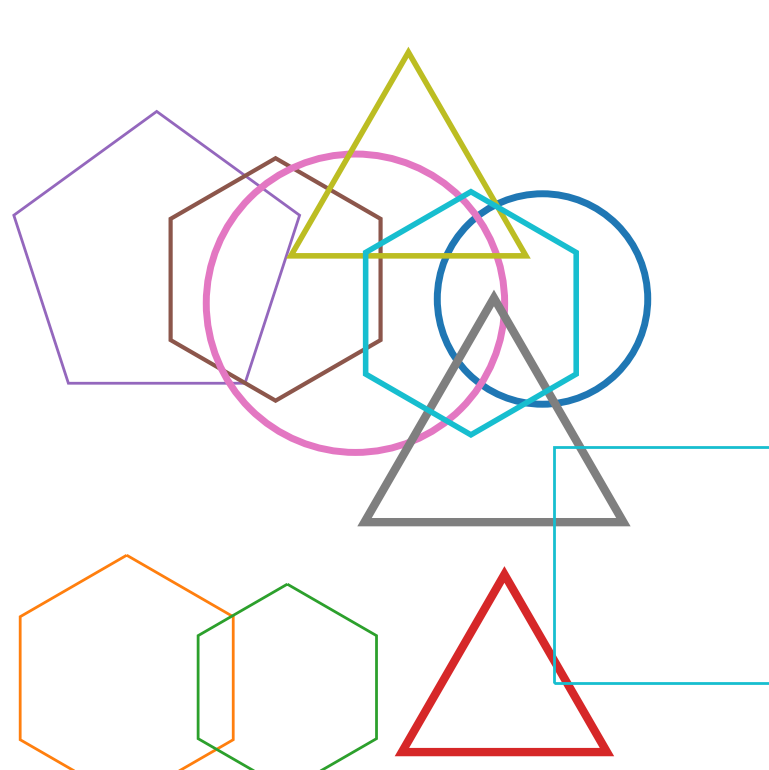[{"shape": "circle", "thickness": 2.5, "radius": 0.68, "center": [0.705, 0.612]}, {"shape": "hexagon", "thickness": 1, "radius": 0.8, "center": [0.165, 0.119]}, {"shape": "hexagon", "thickness": 1, "radius": 0.67, "center": [0.373, 0.108]}, {"shape": "triangle", "thickness": 3, "radius": 0.77, "center": [0.655, 0.1]}, {"shape": "pentagon", "thickness": 1, "radius": 0.98, "center": [0.204, 0.66]}, {"shape": "hexagon", "thickness": 1.5, "radius": 0.79, "center": [0.358, 0.637]}, {"shape": "circle", "thickness": 2.5, "radius": 0.97, "center": [0.462, 0.606]}, {"shape": "triangle", "thickness": 3, "radius": 0.97, "center": [0.642, 0.419]}, {"shape": "triangle", "thickness": 2, "radius": 0.88, "center": [0.53, 0.756]}, {"shape": "hexagon", "thickness": 2, "radius": 0.79, "center": [0.612, 0.593]}, {"shape": "square", "thickness": 1, "radius": 0.77, "center": [0.873, 0.266]}]